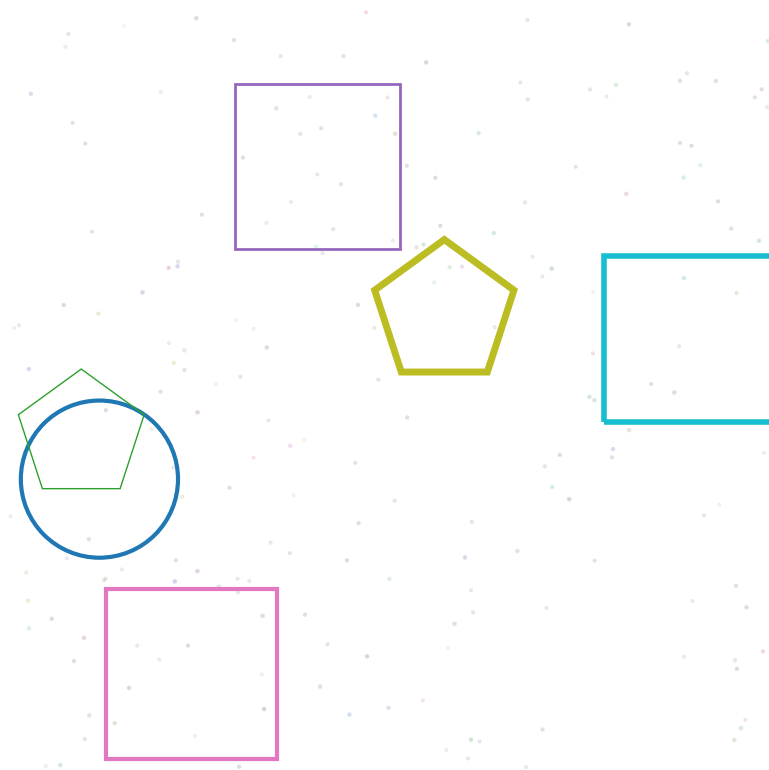[{"shape": "circle", "thickness": 1.5, "radius": 0.51, "center": [0.129, 0.378]}, {"shape": "pentagon", "thickness": 0.5, "radius": 0.43, "center": [0.106, 0.435]}, {"shape": "square", "thickness": 1, "radius": 0.54, "center": [0.412, 0.783]}, {"shape": "square", "thickness": 1.5, "radius": 0.55, "center": [0.249, 0.125]}, {"shape": "pentagon", "thickness": 2.5, "radius": 0.48, "center": [0.577, 0.594]}, {"shape": "square", "thickness": 2, "radius": 0.54, "center": [0.893, 0.56]}]